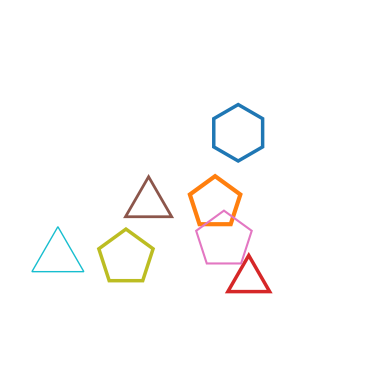[{"shape": "hexagon", "thickness": 2.5, "radius": 0.37, "center": [0.619, 0.655]}, {"shape": "pentagon", "thickness": 3, "radius": 0.34, "center": [0.559, 0.473]}, {"shape": "triangle", "thickness": 2.5, "radius": 0.31, "center": [0.646, 0.274]}, {"shape": "triangle", "thickness": 2, "radius": 0.35, "center": [0.386, 0.472]}, {"shape": "pentagon", "thickness": 1.5, "radius": 0.38, "center": [0.582, 0.377]}, {"shape": "pentagon", "thickness": 2.5, "radius": 0.37, "center": [0.327, 0.331]}, {"shape": "triangle", "thickness": 1, "radius": 0.39, "center": [0.15, 0.333]}]